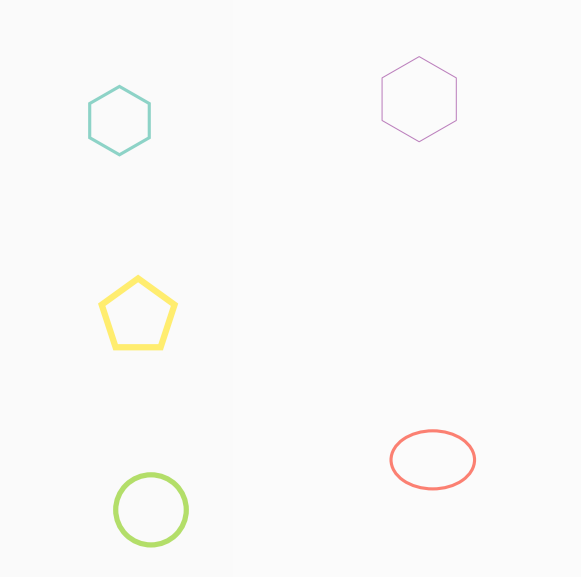[{"shape": "hexagon", "thickness": 1.5, "radius": 0.3, "center": [0.206, 0.79]}, {"shape": "oval", "thickness": 1.5, "radius": 0.36, "center": [0.745, 0.203]}, {"shape": "circle", "thickness": 2.5, "radius": 0.3, "center": [0.26, 0.116]}, {"shape": "hexagon", "thickness": 0.5, "radius": 0.37, "center": [0.721, 0.827]}, {"shape": "pentagon", "thickness": 3, "radius": 0.33, "center": [0.238, 0.451]}]